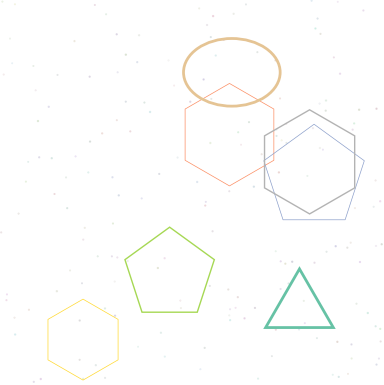[{"shape": "triangle", "thickness": 2, "radius": 0.51, "center": [0.778, 0.2]}, {"shape": "hexagon", "thickness": 0.5, "radius": 0.67, "center": [0.596, 0.65]}, {"shape": "pentagon", "thickness": 0.5, "radius": 0.69, "center": [0.816, 0.54]}, {"shape": "pentagon", "thickness": 1, "radius": 0.61, "center": [0.441, 0.288]}, {"shape": "hexagon", "thickness": 0.5, "radius": 0.53, "center": [0.216, 0.118]}, {"shape": "oval", "thickness": 2, "radius": 0.63, "center": [0.602, 0.812]}, {"shape": "hexagon", "thickness": 1, "radius": 0.68, "center": [0.804, 0.58]}]